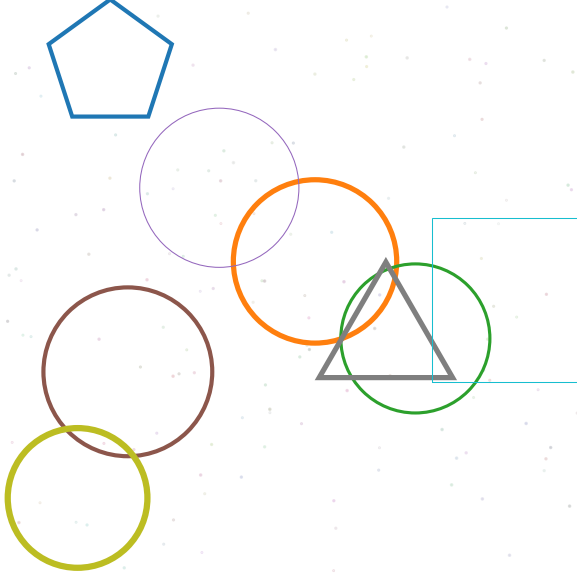[{"shape": "pentagon", "thickness": 2, "radius": 0.56, "center": [0.191, 0.888]}, {"shape": "circle", "thickness": 2.5, "radius": 0.71, "center": [0.546, 0.546]}, {"shape": "circle", "thickness": 1.5, "radius": 0.65, "center": [0.719, 0.413]}, {"shape": "circle", "thickness": 0.5, "radius": 0.69, "center": [0.38, 0.674]}, {"shape": "circle", "thickness": 2, "radius": 0.73, "center": [0.221, 0.355]}, {"shape": "triangle", "thickness": 2.5, "radius": 0.67, "center": [0.668, 0.412]}, {"shape": "circle", "thickness": 3, "radius": 0.6, "center": [0.134, 0.137]}, {"shape": "square", "thickness": 0.5, "radius": 0.71, "center": [0.89, 0.479]}]